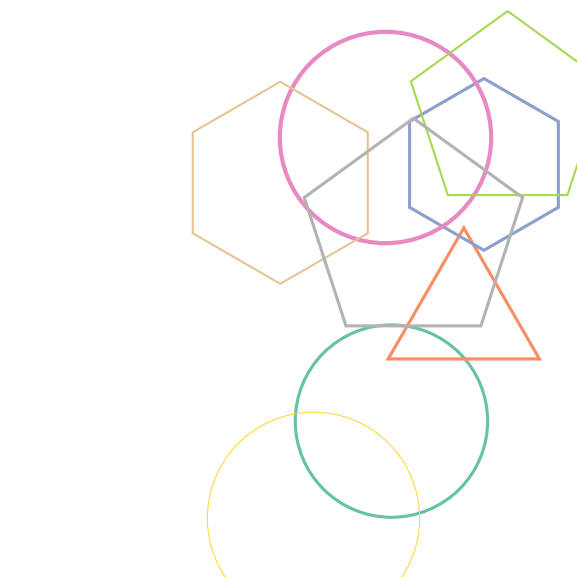[{"shape": "circle", "thickness": 1.5, "radius": 0.83, "center": [0.678, 0.27]}, {"shape": "triangle", "thickness": 1.5, "radius": 0.76, "center": [0.803, 0.453]}, {"shape": "hexagon", "thickness": 1.5, "radius": 0.74, "center": [0.838, 0.714]}, {"shape": "circle", "thickness": 2, "radius": 0.91, "center": [0.668, 0.761]}, {"shape": "pentagon", "thickness": 1, "radius": 0.88, "center": [0.879, 0.804]}, {"shape": "circle", "thickness": 0.5, "radius": 0.92, "center": [0.543, 0.102]}, {"shape": "hexagon", "thickness": 1, "radius": 0.87, "center": [0.485, 0.683]}, {"shape": "pentagon", "thickness": 1.5, "radius": 0.99, "center": [0.716, 0.596]}]